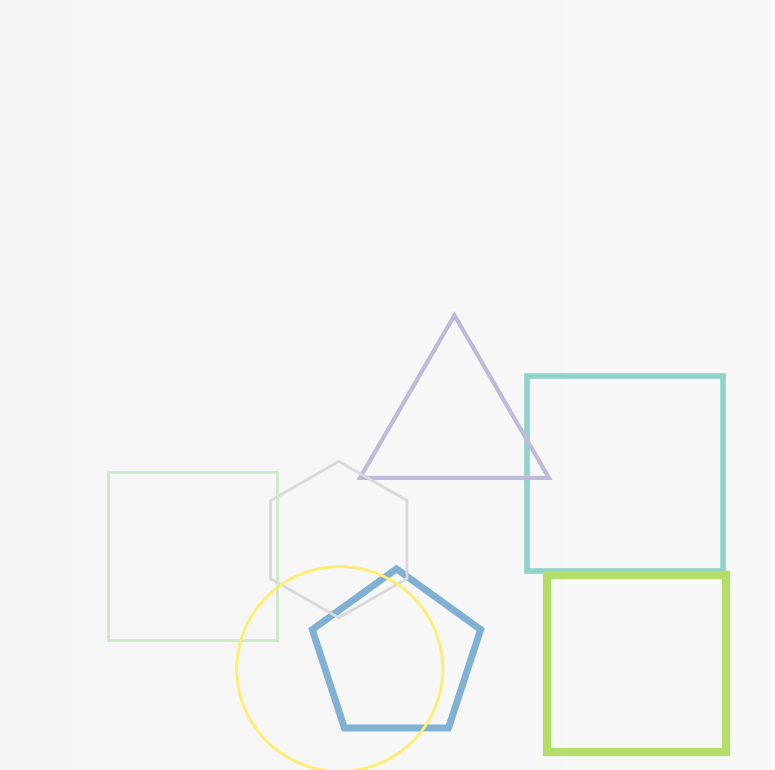[{"shape": "square", "thickness": 2, "radius": 0.63, "center": [0.807, 0.386]}, {"shape": "triangle", "thickness": 1.5, "radius": 0.7, "center": [0.586, 0.45]}, {"shape": "pentagon", "thickness": 2.5, "radius": 0.57, "center": [0.512, 0.147]}, {"shape": "square", "thickness": 3, "radius": 0.58, "center": [0.821, 0.138]}, {"shape": "hexagon", "thickness": 1, "radius": 0.51, "center": [0.437, 0.299]}, {"shape": "square", "thickness": 1, "radius": 0.54, "center": [0.248, 0.278]}, {"shape": "circle", "thickness": 1, "radius": 0.66, "center": [0.438, 0.131]}]